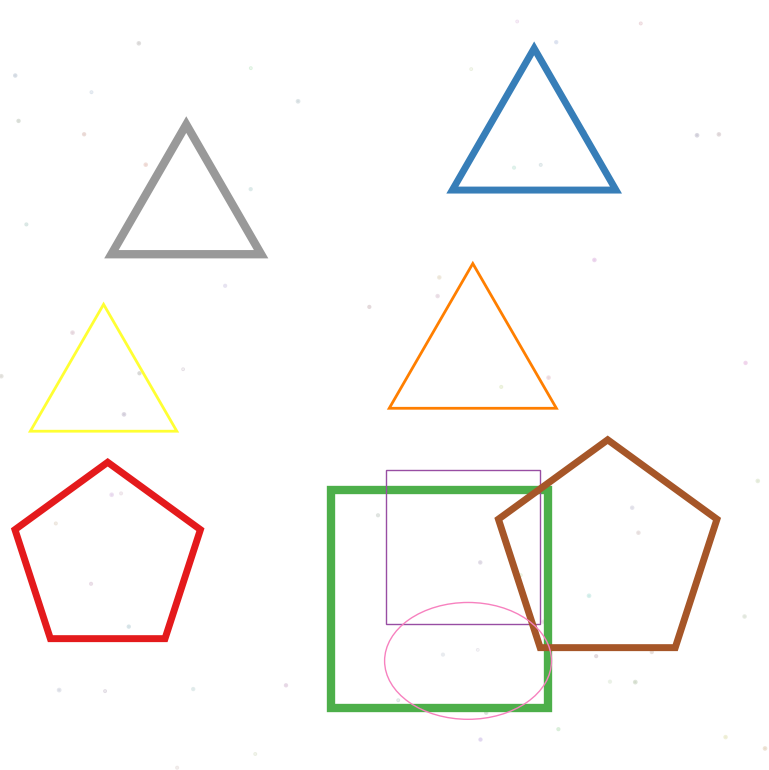[{"shape": "pentagon", "thickness": 2.5, "radius": 0.63, "center": [0.14, 0.273]}, {"shape": "triangle", "thickness": 2.5, "radius": 0.61, "center": [0.694, 0.814]}, {"shape": "square", "thickness": 3, "radius": 0.71, "center": [0.571, 0.222]}, {"shape": "square", "thickness": 0.5, "radius": 0.5, "center": [0.602, 0.29]}, {"shape": "triangle", "thickness": 1, "radius": 0.63, "center": [0.614, 0.532]}, {"shape": "triangle", "thickness": 1, "radius": 0.55, "center": [0.135, 0.495]}, {"shape": "pentagon", "thickness": 2.5, "radius": 0.75, "center": [0.789, 0.28]}, {"shape": "oval", "thickness": 0.5, "radius": 0.54, "center": [0.608, 0.142]}, {"shape": "triangle", "thickness": 3, "radius": 0.56, "center": [0.242, 0.726]}]